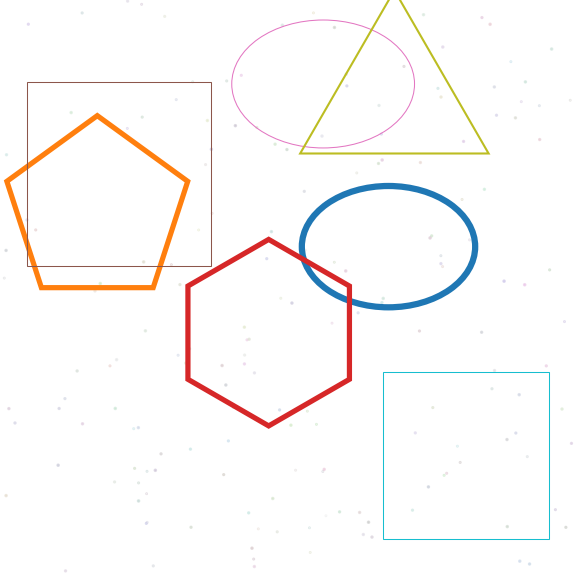[{"shape": "oval", "thickness": 3, "radius": 0.75, "center": [0.673, 0.572]}, {"shape": "pentagon", "thickness": 2.5, "radius": 0.82, "center": [0.168, 0.634]}, {"shape": "hexagon", "thickness": 2.5, "radius": 0.81, "center": [0.465, 0.423]}, {"shape": "square", "thickness": 0.5, "radius": 0.8, "center": [0.205, 0.698]}, {"shape": "oval", "thickness": 0.5, "radius": 0.79, "center": [0.56, 0.854]}, {"shape": "triangle", "thickness": 1, "radius": 0.94, "center": [0.683, 0.828]}, {"shape": "square", "thickness": 0.5, "radius": 0.72, "center": [0.806, 0.21]}]